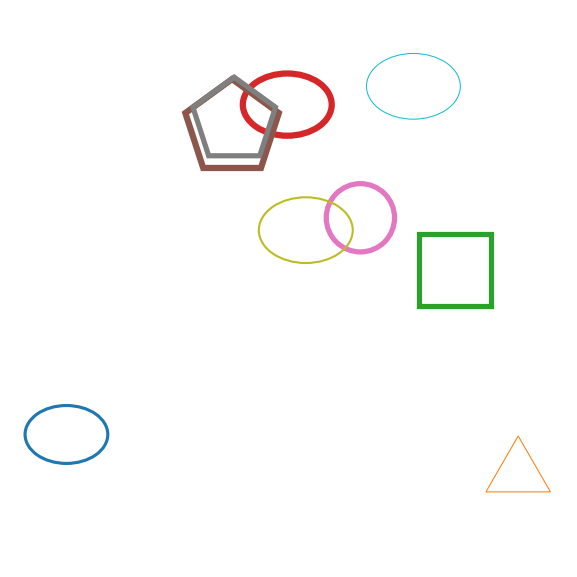[{"shape": "oval", "thickness": 1.5, "radius": 0.36, "center": [0.115, 0.247]}, {"shape": "triangle", "thickness": 0.5, "radius": 0.32, "center": [0.897, 0.18]}, {"shape": "square", "thickness": 2.5, "radius": 0.32, "center": [0.788, 0.532]}, {"shape": "oval", "thickness": 3, "radius": 0.38, "center": [0.497, 0.818]}, {"shape": "pentagon", "thickness": 3, "radius": 0.43, "center": [0.402, 0.777]}, {"shape": "circle", "thickness": 2.5, "radius": 0.3, "center": [0.624, 0.622]}, {"shape": "pentagon", "thickness": 2.5, "radius": 0.38, "center": [0.406, 0.79]}, {"shape": "oval", "thickness": 1, "radius": 0.41, "center": [0.529, 0.601]}, {"shape": "oval", "thickness": 0.5, "radius": 0.41, "center": [0.716, 0.85]}]